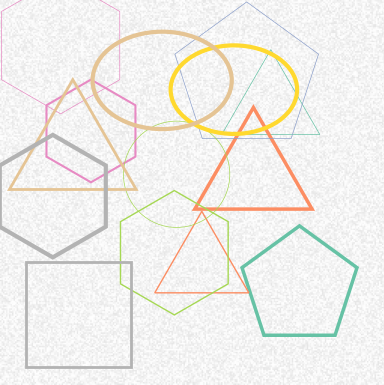[{"shape": "triangle", "thickness": 0.5, "radius": 0.74, "center": [0.703, 0.724]}, {"shape": "pentagon", "thickness": 2.5, "radius": 0.79, "center": [0.778, 0.256]}, {"shape": "triangle", "thickness": 2.5, "radius": 0.88, "center": [0.658, 0.545]}, {"shape": "triangle", "thickness": 1, "radius": 0.71, "center": [0.524, 0.31]}, {"shape": "pentagon", "thickness": 0.5, "radius": 0.98, "center": [0.641, 0.799]}, {"shape": "hexagon", "thickness": 1.5, "radius": 0.67, "center": [0.236, 0.66]}, {"shape": "hexagon", "thickness": 0.5, "radius": 0.89, "center": [0.158, 0.882]}, {"shape": "hexagon", "thickness": 1, "radius": 0.81, "center": [0.453, 0.344]}, {"shape": "circle", "thickness": 0.5, "radius": 0.69, "center": [0.459, 0.547]}, {"shape": "oval", "thickness": 3, "radius": 0.82, "center": [0.607, 0.767]}, {"shape": "triangle", "thickness": 2, "radius": 0.95, "center": [0.189, 0.603]}, {"shape": "oval", "thickness": 3, "radius": 0.9, "center": [0.421, 0.791]}, {"shape": "hexagon", "thickness": 3, "radius": 0.8, "center": [0.137, 0.491]}, {"shape": "square", "thickness": 2, "radius": 0.68, "center": [0.204, 0.183]}]